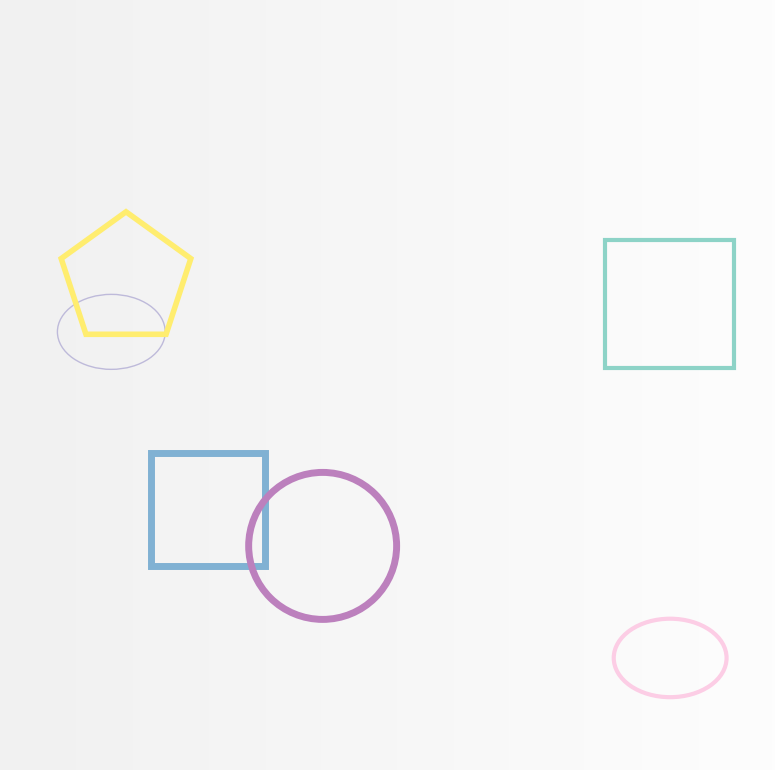[{"shape": "square", "thickness": 1.5, "radius": 0.42, "center": [0.864, 0.605]}, {"shape": "oval", "thickness": 0.5, "radius": 0.35, "center": [0.144, 0.569]}, {"shape": "square", "thickness": 2.5, "radius": 0.37, "center": [0.268, 0.338]}, {"shape": "oval", "thickness": 1.5, "radius": 0.36, "center": [0.865, 0.146]}, {"shape": "circle", "thickness": 2.5, "radius": 0.48, "center": [0.416, 0.291]}, {"shape": "pentagon", "thickness": 2, "radius": 0.44, "center": [0.163, 0.637]}]